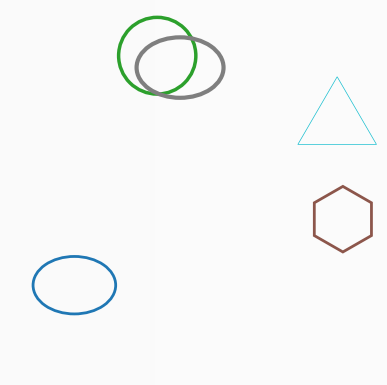[{"shape": "oval", "thickness": 2, "radius": 0.53, "center": [0.192, 0.259]}, {"shape": "circle", "thickness": 2.5, "radius": 0.5, "center": [0.406, 0.855]}, {"shape": "hexagon", "thickness": 2, "radius": 0.43, "center": [0.885, 0.431]}, {"shape": "oval", "thickness": 3, "radius": 0.56, "center": [0.465, 0.824]}, {"shape": "triangle", "thickness": 0.5, "radius": 0.59, "center": [0.87, 0.683]}]